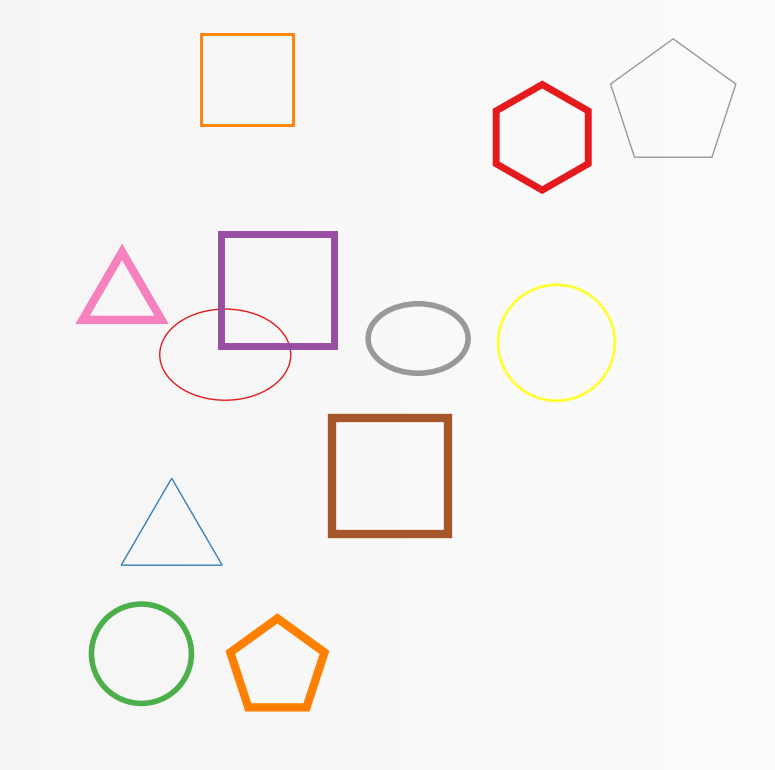[{"shape": "hexagon", "thickness": 2.5, "radius": 0.34, "center": [0.7, 0.822]}, {"shape": "oval", "thickness": 0.5, "radius": 0.42, "center": [0.291, 0.539]}, {"shape": "triangle", "thickness": 0.5, "radius": 0.38, "center": [0.222, 0.304]}, {"shape": "circle", "thickness": 2, "radius": 0.32, "center": [0.183, 0.151]}, {"shape": "square", "thickness": 2.5, "radius": 0.36, "center": [0.358, 0.623]}, {"shape": "pentagon", "thickness": 3, "radius": 0.32, "center": [0.358, 0.133]}, {"shape": "square", "thickness": 1, "radius": 0.3, "center": [0.319, 0.897]}, {"shape": "circle", "thickness": 1, "radius": 0.38, "center": [0.718, 0.555]}, {"shape": "square", "thickness": 3, "radius": 0.37, "center": [0.503, 0.382]}, {"shape": "triangle", "thickness": 3, "radius": 0.29, "center": [0.158, 0.614]}, {"shape": "pentagon", "thickness": 0.5, "radius": 0.43, "center": [0.869, 0.865]}, {"shape": "oval", "thickness": 2, "radius": 0.32, "center": [0.54, 0.56]}]